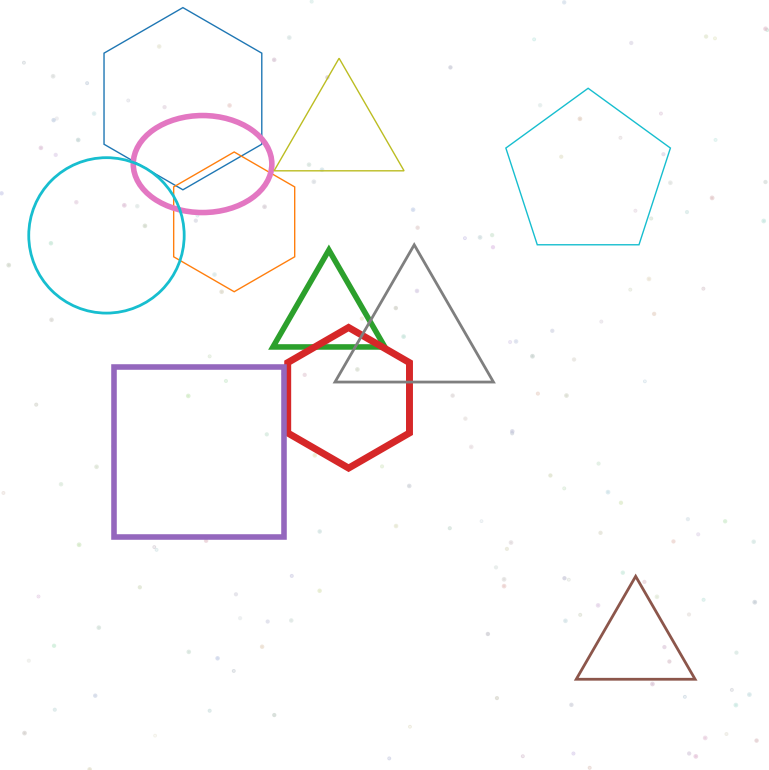[{"shape": "hexagon", "thickness": 0.5, "radius": 0.59, "center": [0.238, 0.872]}, {"shape": "hexagon", "thickness": 0.5, "radius": 0.45, "center": [0.304, 0.712]}, {"shape": "triangle", "thickness": 2, "radius": 0.42, "center": [0.427, 0.591]}, {"shape": "hexagon", "thickness": 2.5, "radius": 0.46, "center": [0.453, 0.483]}, {"shape": "square", "thickness": 2, "radius": 0.55, "center": [0.259, 0.413]}, {"shape": "triangle", "thickness": 1, "radius": 0.45, "center": [0.826, 0.162]}, {"shape": "oval", "thickness": 2, "radius": 0.45, "center": [0.263, 0.787]}, {"shape": "triangle", "thickness": 1, "radius": 0.59, "center": [0.538, 0.563]}, {"shape": "triangle", "thickness": 0.5, "radius": 0.49, "center": [0.44, 0.827]}, {"shape": "circle", "thickness": 1, "radius": 0.5, "center": [0.138, 0.694]}, {"shape": "pentagon", "thickness": 0.5, "radius": 0.56, "center": [0.764, 0.773]}]